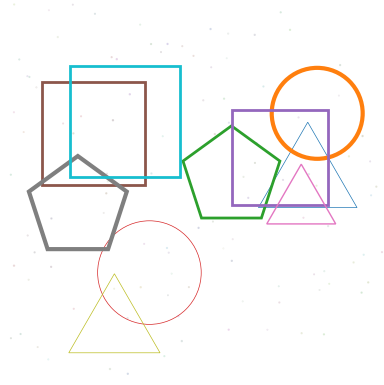[{"shape": "triangle", "thickness": 0.5, "radius": 0.74, "center": [0.799, 0.535]}, {"shape": "circle", "thickness": 3, "radius": 0.59, "center": [0.824, 0.706]}, {"shape": "pentagon", "thickness": 2, "radius": 0.66, "center": [0.601, 0.541]}, {"shape": "circle", "thickness": 0.5, "radius": 0.67, "center": [0.388, 0.292]}, {"shape": "square", "thickness": 2, "radius": 0.62, "center": [0.727, 0.591]}, {"shape": "square", "thickness": 2, "radius": 0.67, "center": [0.243, 0.653]}, {"shape": "triangle", "thickness": 1, "radius": 0.52, "center": [0.782, 0.47]}, {"shape": "pentagon", "thickness": 3, "radius": 0.67, "center": [0.202, 0.461]}, {"shape": "triangle", "thickness": 0.5, "radius": 0.68, "center": [0.297, 0.152]}, {"shape": "square", "thickness": 2, "radius": 0.72, "center": [0.324, 0.684]}]